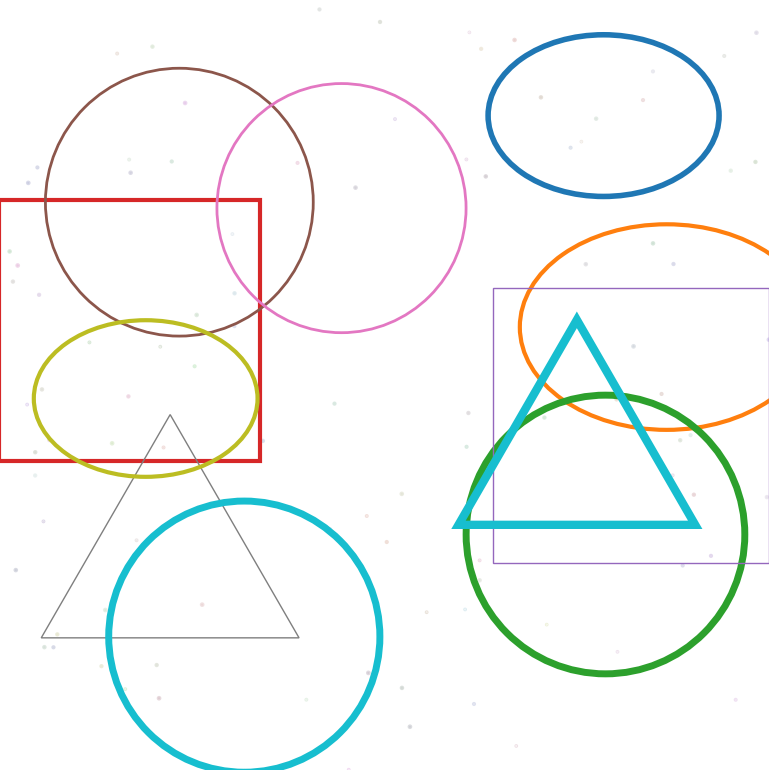[{"shape": "oval", "thickness": 2, "radius": 0.75, "center": [0.784, 0.85]}, {"shape": "oval", "thickness": 1.5, "radius": 0.95, "center": [0.866, 0.575]}, {"shape": "circle", "thickness": 2.5, "radius": 0.9, "center": [0.786, 0.306]}, {"shape": "square", "thickness": 1.5, "radius": 0.85, "center": [0.168, 0.571]}, {"shape": "square", "thickness": 0.5, "radius": 0.9, "center": [0.819, 0.447]}, {"shape": "circle", "thickness": 1, "radius": 0.87, "center": [0.233, 0.737]}, {"shape": "circle", "thickness": 1, "radius": 0.81, "center": [0.444, 0.73]}, {"shape": "triangle", "thickness": 0.5, "radius": 0.97, "center": [0.221, 0.268]}, {"shape": "oval", "thickness": 1.5, "radius": 0.73, "center": [0.189, 0.482]}, {"shape": "circle", "thickness": 2.5, "radius": 0.88, "center": [0.317, 0.173]}, {"shape": "triangle", "thickness": 3, "radius": 0.89, "center": [0.749, 0.407]}]